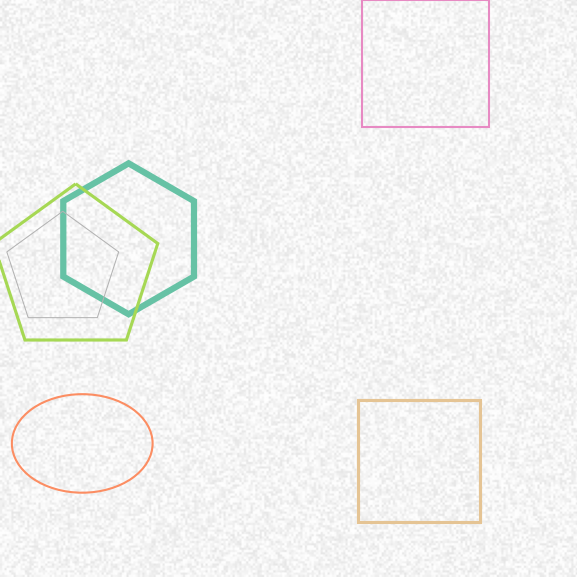[{"shape": "hexagon", "thickness": 3, "radius": 0.65, "center": [0.223, 0.586]}, {"shape": "oval", "thickness": 1, "radius": 0.61, "center": [0.142, 0.231]}, {"shape": "square", "thickness": 1, "radius": 0.55, "center": [0.737, 0.889]}, {"shape": "pentagon", "thickness": 1.5, "radius": 0.75, "center": [0.131, 0.531]}, {"shape": "square", "thickness": 1.5, "radius": 0.53, "center": [0.725, 0.201]}, {"shape": "pentagon", "thickness": 0.5, "radius": 0.51, "center": [0.109, 0.531]}]